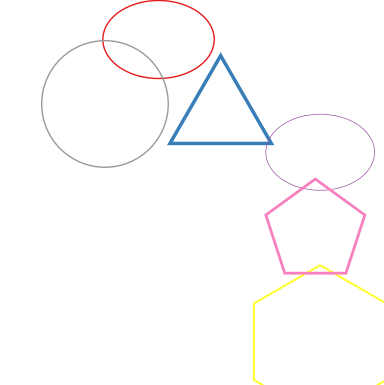[{"shape": "oval", "thickness": 1, "radius": 0.72, "center": [0.412, 0.897]}, {"shape": "triangle", "thickness": 2.5, "radius": 0.76, "center": [0.573, 0.703]}, {"shape": "oval", "thickness": 0.5, "radius": 0.71, "center": [0.832, 0.605]}, {"shape": "hexagon", "thickness": 1.5, "radius": 0.99, "center": [0.831, 0.112]}, {"shape": "pentagon", "thickness": 2, "radius": 0.68, "center": [0.819, 0.4]}, {"shape": "circle", "thickness": 1, "radius": 0.82, "center": [0.273, 0.73]}]